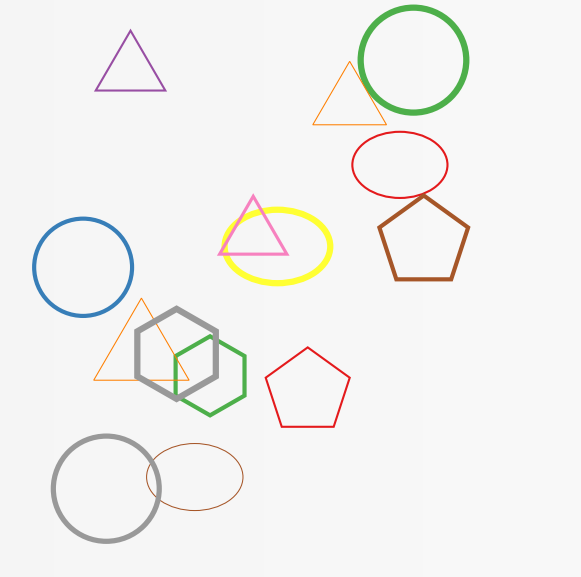[{"shape": "pentagon", "thickness": 1, "radius": 0.38, "center": [0.529, 0.322]}, {"shape": "oval", "thickness": 1, "radius": 0.41, "center": [0.688, 0.714]}, {"shape": "circle", "thickness": 2, "radius": 0.42, "center": [0.143, 0.536]}, {"shape": "circle", "thickness": 3, "radius": 0.45, "center": [0.711, 0.895]}, {"shape": "hexagon", "thickness": 2, "radius": 0.34, "center": [0.361, 0.348]}, {"shape": "triangle", "thickness": 1, "radius": 0.35, "center": [0.225, 0.877]}, {"shape": "triangle", "thickness": 0.5, "radius": 0.47, "center": [0.243, 0.388]}, {"shape": "triangle", "thickness": 0.5, "radius": 0.37, "center": [0.602, 0.82]}, {"shape": "oval", "thickness": 3, "radius": 0.45, "center": [0.477, 0.572]}, {"shape": "oval", "thickness": 0.5, "radius": 0.41, "center": [0.335, 0.173]}, {"shape": "pentagon", "thickness": 2, "radius": 0.4, "center": [0.729, 0.58]}, {"shape": "triangle", "thickness": 1.5, "radius": 0.33, "center": [0.436, 0.592]}, {"shape": "hexagon", "thickness": 3, "radius": 0.39, "center": [0.304, 0.386]}, {"shape": "circle", "thickness": 2.5, "radius": 0.46, "center": [0.183, 0.153]}]